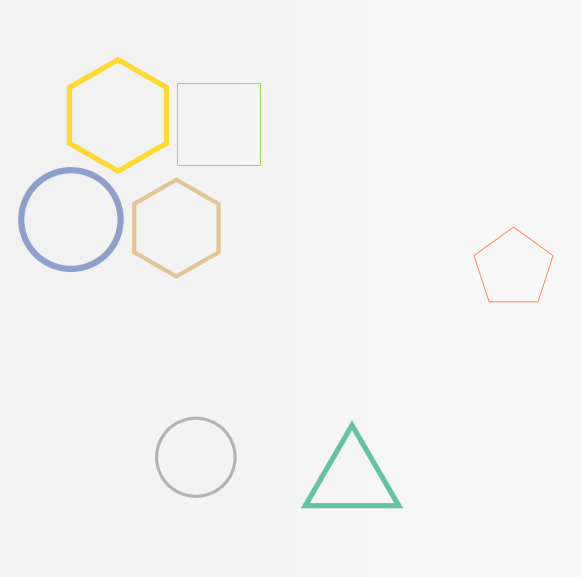[{"shape": "triangle", "thickness": 2.5, "radius": 0.46, "center": [0.606, 0.17]}, {"shape": "pentagon", "thickness": 0.5, "radius": 0.36, "center": [0.884, 0.534]}, {"shape": "circle", "thickness": 3, "radius": 0.43, "center": [0.122, 0.619]}, {"shape": "square", "thickness": 0.5, "radius": 0.36, "center": [0.376, 0.784]}, {"shape": "hexagon", "thickness": 2.5, "radius": 0.48, "center": [0.203, 0.799]}, {"shape": "hexagon", "thickness": 2, "radius": 0.42, "center": [0.303, 0.604]}, {"shape": "circle", "thickness": 1.5, "radius": 0.34, "center": [0.337, 0.207]}]